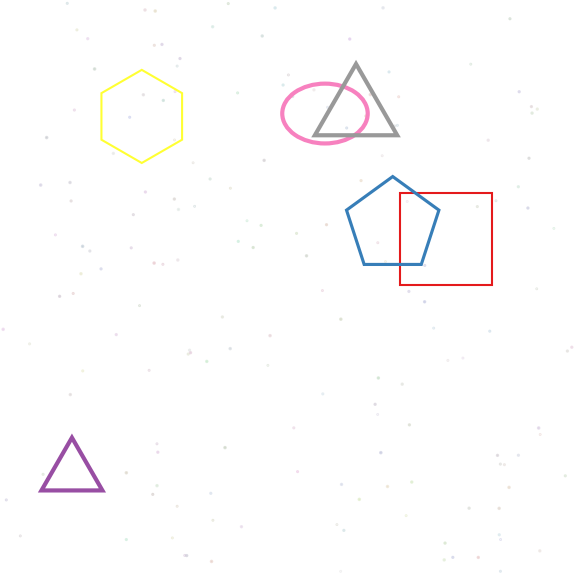[{"shape": "square", "thickness": 1, "radius": 0.4, "center": [0.772, 0.585]}, {"shape": "pentagon", "thickness": 1.5, "radius": 0.42, "center": [0.68, 0.609]}, {"shape": "triangle", "thickness": 2, "radius": 0.3, "center": [0.125, 0.18]}, {"shape": "hexagon", "thickness": 1, "radius": 0.4, "center": [0.245, 0.798]}, {"shape": "oval", "thickness": 2, "radius": 0.37, "center": [0.563, 0.803]}, {"shape": "triangle", "thickness": 2, "radius": 0.41, "center": [0.617, 0.806]}]